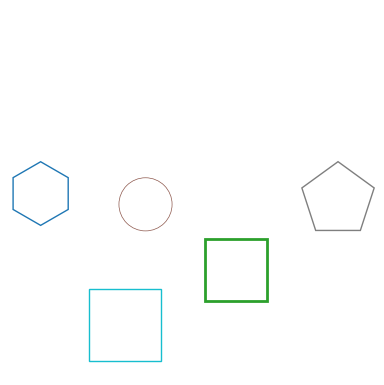[{"shape": "hexagon", "thickness": 1, "radius": 0.41, "center": [0.106, 0.497]}, {"shape": "square", "thickness": 2, "radius": 0.4, "center": [0.612, 0.298]}, {"shape": "circle", "thickness": 0.5, "radius": 0.35, "center": [0.378, 0.469]}, {"shape": "pentagon", "thickness": 1, "radius": 0.49, "center": [0.878, 0.481]}, {"shape": "square", "thickness": 1, "radius": 0.47, "center": [0.325, 0.156]}]